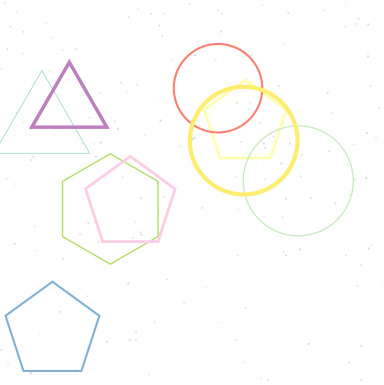[{"shape": "triangle", "thickness": 0.5, "radius": 0.72, "center": [0.109, 0.674]}, {"shape": "pentagon", "thickness": 2, "radius": 0.56, "center": [0.637, 0.68]}, {"shape": "circle", "thickness": 1.5, "radius": 0.57, "center": [0.566, 0.771]}, {"shape": "pentagon", "thickness": 1.5, "radius": 0.64, "center": [0.136, 0.14]}, {"shape": "hexagon", "thickness": 1, "radius": 0.72, "center": [0.286, 0.457]}, {"shape": "pentagon", "thickness": 2, "radius": 0.61, "center": [0.339, 0.472]}, {"shape": "triangle", "thickness": 2.5, "radius": 0.56, "center": [0.18, 0.726]}, {"shape": "circle", "thickness": 1, "radius": 0.71, "center": [0.775, 0.53]}, {"shape": "circle", "thickness": 3, "radius": 0.7, "center": [0.633, 0.635]}]